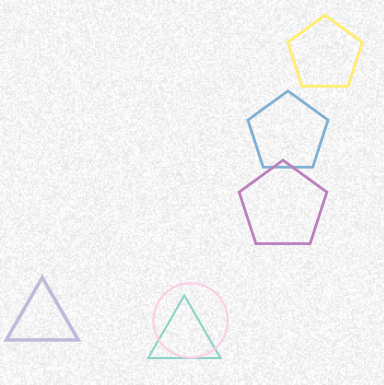[{"shape": "triangle", "thickness": 1.5, "radius": 0.54, "center": [0.479, 0.124]}, {"shape": "triangle", "thickness": 2.5, "radius": 0.54, "center": [0.11, 0.171]}, {"shape": "pentagon", "thickness": 2, "radius": 0.55, "center": [0.748, 0.654]}, {"shape": "circle", "thickness": 1.5, "radius": 0.48, "center": [0.495, 0.168]}, {"shape": "pentagon", "thickness": 2, "radius": 0.6, "center": [0.735, 0.464]}, {"shape": "pentagon", "thickness": 2, "radius": 0.51, "center": [0.844, 0.859]}]